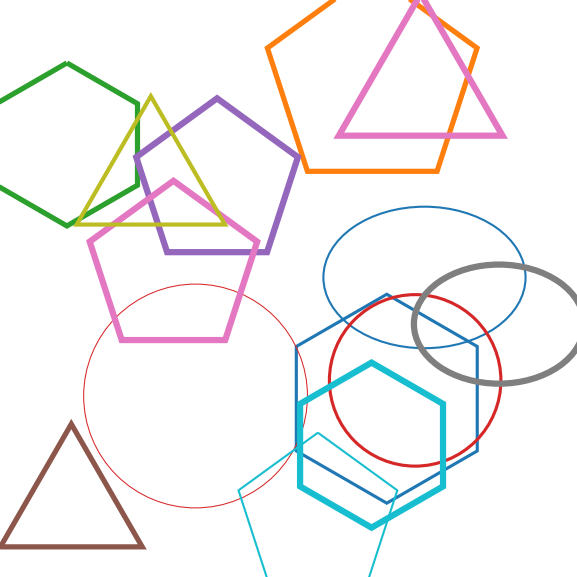[{"shape": "oval", "thickness": 1, "radius": 0.88, "center": [0.735, 0.519]}, {"shape": "hexagon", "thickness": 1.5, "radius": 0.9, "center": [0.67, 0.309]}, {"shape": "pentagon", "thickness": 2.5, "radius": 0.95, "center": [0.645, 0.857]}, {"shape": "hexagon", "thickness": 2.5, "radius": 0.71, "center": [0.116, 0.749]}, {"shape": "circle", "thickness": 0.5, "radius": 0.97, "center": [0.339, 0.313]}, {"shape": "circle", "thickness": 1.5, "radius": 0.74, "center": [0.719, 0.34]}, {"shape": "pentagon", "thickness": 3, "radius": 0.74, "center": [0.376, 0.682]}, {"shape": "triangle", "thickness": 2.5, "radius": 0.71, "center": [0.123, 0.123]}, {"shape": "triangle", "thickness": 3, "radius": 0.82, "center": [0.728, 0.846]}, {"shape": "pentagon", "thickness": 3, "radius": 0.76, "center": [0.3, 0.534]}, {"shape": "oval", "thickness": 3, "radius": 0.74, "center": [0.864, 0.438]}, {"shape": "triangle", "thickness": 2, "radius": 0.74, "center": [0.261, 0.684]}, {"shape": "pentagon", "thickness": 1, "radius": 0.72, "center": [0.55, 0.105]}, {"shape": "hexagon", "thickness": 3, "radius": 0.71, "center": [0.643, 0.228]}]